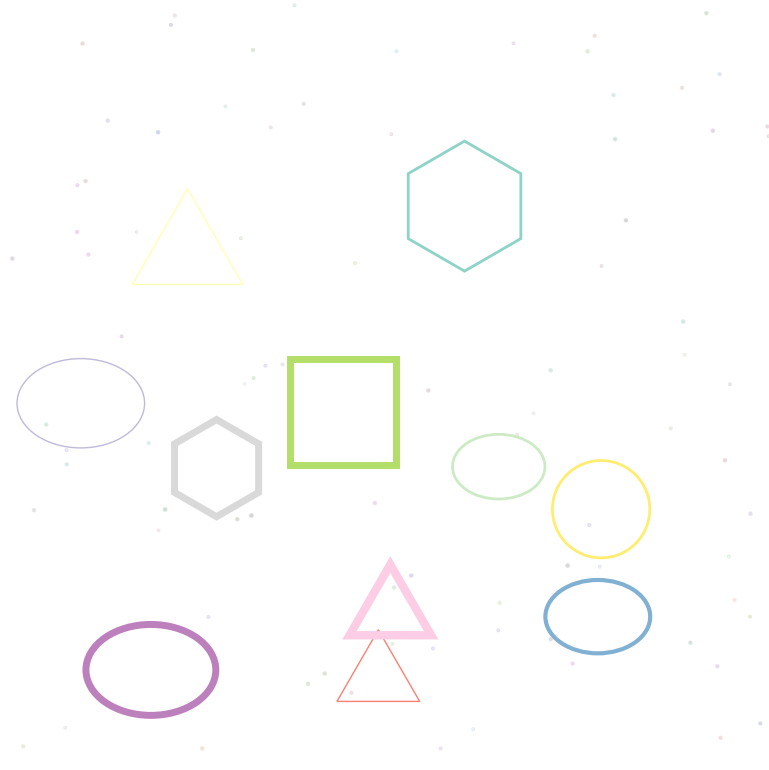[{"shape": "hexagon", "thickness": 1, "radius": 0.42, "center": [0.603, 0.732]}, {"shape": "triangle", "thickness": 0.5, "radius": 0.41, "center": [0.244, 0.672]}, {"shape": "oval", "thickness": 0.5, "radius": 0.41, "center": [0.105, 0.476]}, {"shape": "triangle", "thickness": 0.5, "radius": 0.31, "center": [0.491, 0.12]}, {"shape": "oval", "thickness": 1.5, "radius": 0.34, "center": [0.776, 0.199]}, {"shape": "square", "thickness": 2.5, "radius": 0.34, "center": [0.445, 0.465]}, {"shape": "triangle", "thickness": 3, "radius": 0.31, "center": [0.507, 0.206]}, {"shape": "hexagon", "thickness": 2.5, "radius": 0.32, "center": [0.281, 0.392]}, {"shape": "oval", "thickness": 2.5, "radius": 0.42, "center": [0.196, 0.13]}, {"shape": "oval", "thickness": 1, "radius": 0.3, "center": [0.648, 0.394]}, {"shape": "circle", "thickness": 1, "radius": 0.32, "center": [0.781, 0.339]}]